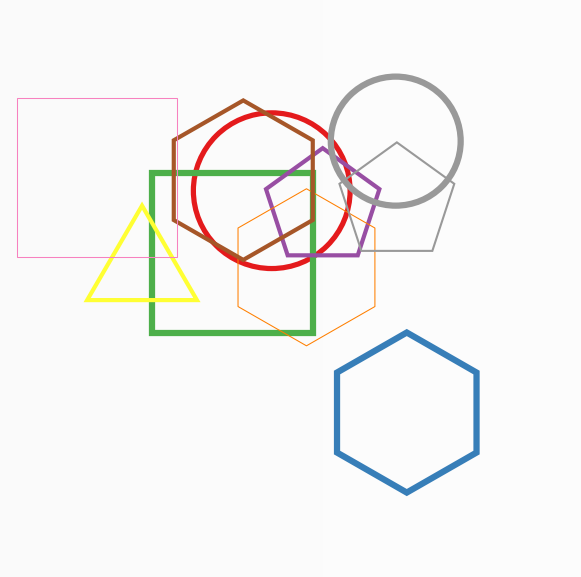[{"shape": "circle", "thickness": 2.5, "radius": 0.67, "center": [0.468, 0.669]}, {"shape": "hexagon", "thickness": 3, "radius": 0.69, "center": [0.7, 0.285]}, {"shape": "square", "thickness": 3, "radius": 0.69, "center": [0.4, 0.561]}, {"shape": "pentagon", "thickness": 2, "radius": 0.51, "center": [0.555, 0.64]}, {"shape": "hexagon", "thickness": 0.5, "radius": 0.68, "center": [0.527, 0.536]}, {"shape": "triangle", "thickness": 2, "radius": 0.55, "center": [0.244, 0.534]}, {"shape": "hexagon", "thickness": 2, "radius": 0.69, "center": [0.419, 0.687]}, {"shape": "square", "thickness": 0.5, "radius": 0.69, "center": [0.166, 0.692]}, {"shape": "circle", "thickness": 3, "radius": 0.56, "center": [0.681, 0.755]}, {"shape": "pentagon", "thickness": 1, "radius": 0.52, "center": [0.683, 0.649]}]